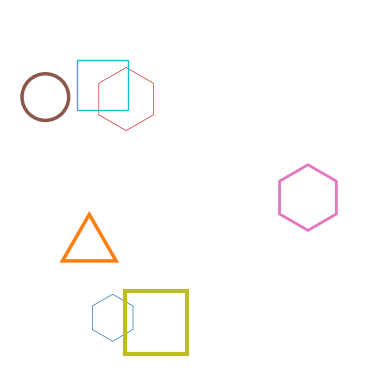[{"shape": "hexagon", "thickness": 0.5, "radius": 0.31, "center": [0.293, 0.175]}, {"shape": "triangle", "thickness": 2.5, "radius": 0.4, "center": [0.232, 0.363]}, {"shape": "hexagon", "thickness": 0.5, "radius": 0.41, "center": [0.328, 0.743]}, {"shape": "circle", "thickness": 2.5, "radius": 0.3, "center": [0.118, 0.748]}, {"shape": "hexagon", "thickness": 2, "radius": 0.43, "center": [0.8, 0.487]}, {"shape": "square", "thickness": 3, "radius": 0.4, "center": [0.405, 0.162]}, {"shape": "square", "thickness": 1, "radius": 0.33, "center": [0.266, 0.78]}]